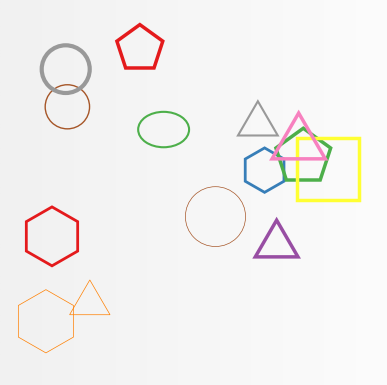[{"shape": "pentagon", "thickness": 2.5, "radius": 0.31, "center": [0.361, 0.874]}, {"shape": "hexagon", "thickness": 2, "radius": 0.38, "center": [0.134, 0.386]}, {"shape": "hexagon", "thickness": 2, "radius": 0.29, "center": [0.683, 0.558]}, {"shape": "pentagon", "thickness": 2.5, "radius": 0.37, "center": [0.783, 0.593]}, {"shape": "oval", "thickness": 1.5, "radius": 0.33, "center": [0.422, 0.664]}, {"shape": "triangle", "thickness": 2.5, "radius": 0.32, "center": [0.714, 0.365]}, {"shape": "triangle", "thickness": 0.5, "radius": 0.3, "center": [0.232, 0.213]}, {"shape": "hexagon", "thickness": 0.5, "radius": 0.41, "center": [0.118, 0.166]}, {"shape": "square", "thickness": 2.5, "radius": 0.41, "center": [0.846, 0.562]}, {"shape": "circle", "thickness": 0.5, "radius": 0.39, "center": [0.556, 0.437]}, {"shape": "circle", "thickness": 1, "radius": 0.29, "center": [0.174, 0.723]}, {"shape": "triangle", "thickness": 2.5, "radius": 0.4, "center": [0.771, 0.627]}, {"shape": "triangle", "thickness": 1.5, "radius": 0.3, "center": [0.665, 0.678]}, {"shape": "circle", "thickness": 3, "radius": 0.31, "center": [0.17, 0.82]}]